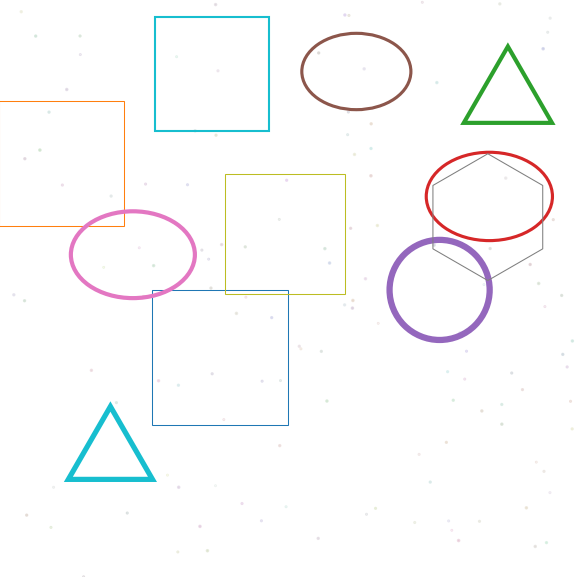[{"shape": "square", "thickness": 0.5, "radius": 0.59, "center": [0.381, 0.381]}, {"shape": "square", "thickness": 0.5, "radius": 0.54, "center": [0.107, 0.715]}, {"shape": "triangle", "thickness": 2, "radius": 0.44, "center": [0.879, 0.83]}, {"shape": "oval", "thickness": 1.5, "radius": 0.55, "center": [0.847, 0.659]}, {"shape": "circle", "thickness": 3, "radius": 0.43, "center": [0.761, 0.497]}, {"shape": "oval", "thickness": 1.5, "radius": 0.47, "center": [0.617, 0.875]}, {"shape": "oval", "thickness": 2, "radius": 0.54, "center": [0.23, 0.558]}, {"shape": "hexagon", "thickness": 0.5, "radius": 0.55, "center": [0.845, 0.623]}, {"shape": "square", "thickness": 0.5, "radius": 0.52, "center": [0.493, 0.594]}, {"shape": "square", "thickness": 1, "radius": 0.49, "center": [0.368, 0.871]}, {"shape": "triangle", "thickness": 2.5, "radius": 0.42, "center": [0.191, 0.211]}]